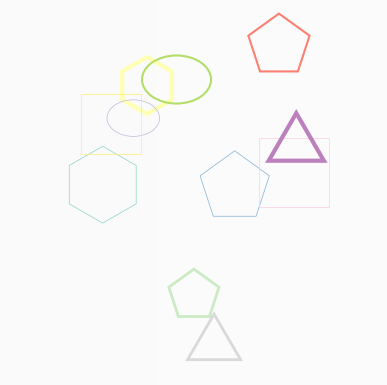[{"shape": "hexagon", "thickness": 0.5, "radius": 0.5, "center": [0.265, 0.52]}, {"shape": "hexagon", "thickness": 3, "radius": 0.37, "center": [0.38, 0.778]}, {"shape": "oval", "thickness": 0.5, "radius": 0.34, "center": [0.344, 0.693]}, {"shape": "pentagon", "thickness": 1.5, "radius": 0.42, "center": [0.72, 0.882]}, {"shape": "pentagon", "thickness": 0.5, "radius": 0.47, "center": [0.606, 0.514]}, {"shape": "oval", "thickness": 1.5, "radius": 0.45, "center": [0.456, 0.793]}, {"shape": "square", "thickness": 0.5, "radius": 0.45, "center": [0.758, 0.553]}, {"shape": "triangle", "thickness": 2, "radius": 0.4, "center": [0.552, 0.105]}, {"shape": "triangle", "thickness": 3, "radius": 0.41, "center": [0.765, 0.624]}, {"shape": "pentagon", "thickness": 2, "radius": 0.34, "center": [0.5, 0.233]}, {"shape": "square", "thickness": 0.5, "radius": 0.39, "center": [0.286, 0.678]}]